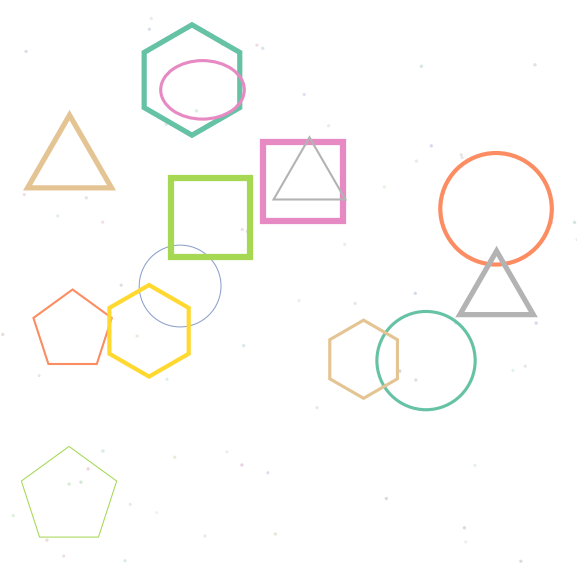[{"shape": "hexagon", "thickness": 2.5, "radius": 0.48, "center": [0.332, 0.861]}, {"shape": "circle", "thickness": 1.5, "radius": 0.43, "center": [0.738, 0.375]}, {"shape": "pentagon", "thickness": 1, "radius": 0.36, "center": [0.126, 0.427]}, {"shape": "circle", "thickness": 2, "radius": 0.48, "center": [0.859, 0.638]}, {"shape": "circle", "thickness": 0.5, "radius": 0.35, "center": [0.312, 0.504]}, {"shape": "square", "thickness": 3, "radius": 0.34, "center": [0.525, 0.684]}, {"shape": "oval", "thickness": 1.5, "radius": 0.36, "center": [0.351, 0.844]}, {"shape": "pentagon", "thickness": 0.5, "radius": 0.43, "center": [0.12, 0.139]}, {"shape": "square", "thickness": 3, "radius": 0.34, "center": [0.365, 0.623]}, {"shape": "hexagon", "thickness": 2, "radius": 0.4, "center": [0.258, 0.426]}, {"shape": "triangle", "thickness": 2.5, "radius": 0.42, "center": [0.12, 0.716]}, {"shape": "hexagon", "thickness": 1.5, "radius": 0.34, "center": [0.63, 0.377]}, {"shape": "triangle", "thickness": 2.5, "radius": 0.37, "center": [0.86, 0.491]}, {"shape": "triangle", "thickness": 1, "radius": 0.36, "center": [0.536, 0.69]}]